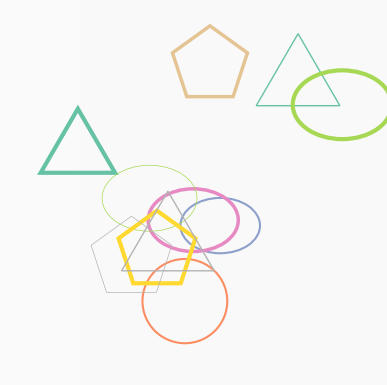[{"shape": "triangle", "thickness": 3, "radius": 0.55, "center": [0.201, 0.607]}, {"shape": "triangle", "thickness": 1, "radius": 0.62, "center": [0.769, 0.788]}, {"shape": "circle", "thickness": 1.5, "radius": 0.55, "center": [0.477, 0.218]}, {"shape": "oval", "thickness": 1.5, "radius": 0.51, "center": [0.568, 0.414]}, {"shape": "oval", "thickness": 2.5, "radius": 0.58, "center": [0.499, 0.428]}, {"shape": "oval", "thickness": 3, "radius": 0.64, "center": [0.883, 0.728]}, {"shape": "oval", "thickness": 0.5, "radius": 0.61, "center": [0.386, 0.485]}, {"shape": "pentagon", "thickness": 3, "radius": 0.52, "center": [0.405, 0.349]}, {"shape": "pentagon", "thickness": 2.5, "radius": 0.51, "center": [0.542, 0.831]}, {"shape": "pentagon", "thickness": 0.5, "radius": 0.55, "center": [0.339, 0.329]}, {"shape": "triangle", "thickness": 1, "radius": 0.69, "center": [0.433, 0.366]}]